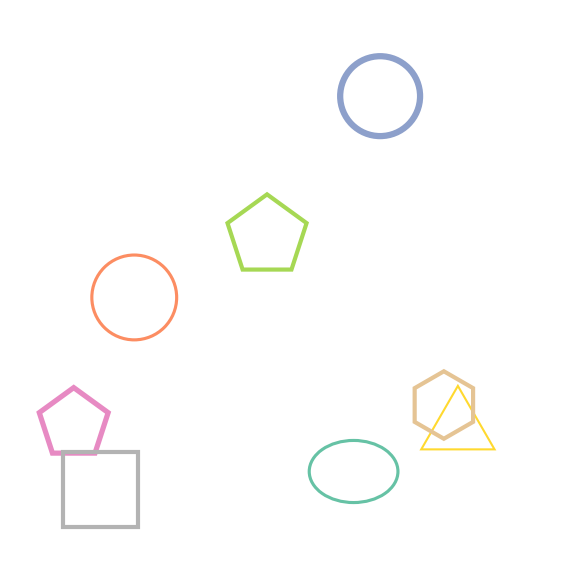[{"shape": "oval", "thickness": 1.5, "radius": 0.38, "center": [0.612, 0.183]}, {"shape": "circle", "thickness": 1.5, "radius": 0.37, "center": [0.232, 0.484]}, {"shape": "circle", "thickness": 3, "radius": 0.35, "center": [0.658, 0.833]}, {"shape": "pentagon", "thickness": 2.5, "radius": 0.31, "center": [0.128, 0.265]}, {"shape": "pentagon", "thickness": 2, "radius": 0.36, "center": [0.462, 0.591]}, {"shape": "triangle", "thickness": 1, "radius": 0.37, "center": [0.793, 0.258]}, {"shape": "hexagon", "thickness": 2, "radius": 0.29, "center": [0.769, 0.298]}, {"shape": "square", "thickness": 2, "radius": 0.32, "center": [0.174, 0.151]}]